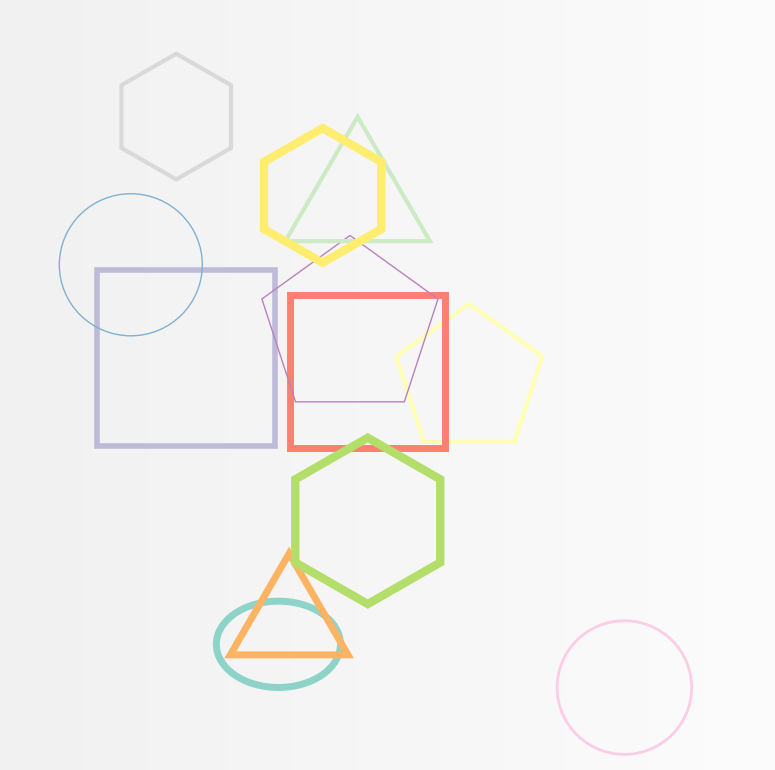[{"shape": "oval", "thickness": 2.5, "radius": 0.4, "center": [0.359, 0.163]}, {"shape": "pentagon", "thickness": 1.5, "radius": 0.5, "center": [0.605, 0.506]}, {"shape": "square", "thickness": 2, "radius": 0.57, "center": [0.24, 0.535]}, {"shape": "square", "thickness": 2.5, "radius": 0.5, "center": [0.474, 0.518]}, {"shape": "circle", "thickness": 0.5, "radius": 0.46, "center": [0.169, 0.656]}, {"shape": "triangle", "thickness": 2.5, "radius": 0.44, "center": [0.373, 0.193]}, {"shape": "hexagon", "thickness": 3, "radius": 0.54, "center": [0.475, 0.324]}, {"shape": "circle", "thickness": 1, "radius": 0.43, "center": [0.806, 0.107]}, {"shape": "hexagon", "thickness": 1.5, "radius": 0.41, "center": [0.227, 0.849]}, {"shape": "pentagon", "thickness": 0.5, "radius": 0.6, "center": [0.452, 0.575]}, {"shape": "triangle", "thickness": 1.5, "radius": 0.54, "center": [0.461, 0.741]}, {"shape": "hexagon", "thickness": 3, "radius": 0.44, "center": [0.416, 0.746]}]